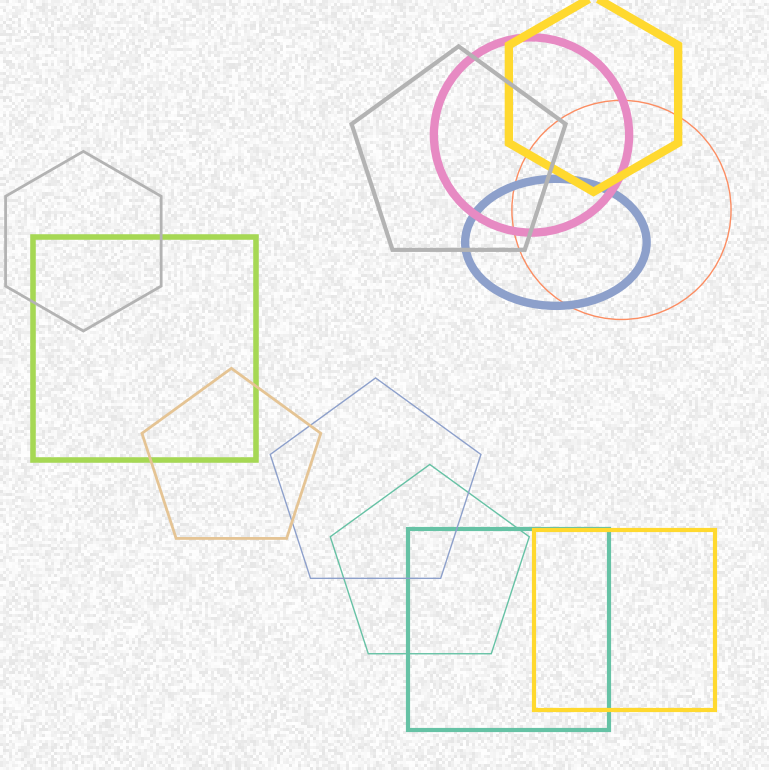[{"shape": "square", "thickness": 1.5, "radius": 0.65, "center": [0.66, 0.183]}, {"shape": "pentagon", "thickness": 0.5, "radius": 0.68, "center": [0.558, 0.261]}, {"shape": "circle", "thickness": 0.5, "radius": 0.71, "center": [0.807, 0.727]}, {"shape": "pentagon", "thickness": 0.5, "radius": 0.72, "center": [0.488, 0.365]}, {"shape": "oval", "thickness": 3, "radius": 0.59, "center": [0.722, 0.685]}, {"shape": "circle", "thickness": 3, "radius": 0.63, "center": [0.69, 0.825]}, {"shape": "square", "thickness": 2, "radius": 0.72, "center": [0.188, 0.548]}, {"shape": "hexagon", "thickness": 3, "radius": 0.63, "center": [0.771, 0.878]}, {"shape": "square", "thickness": 1.5, "radius": 0.58, "center": [0.811, 0.195]}, {"shape": "pentagon", "thickness": 1, "radius": 0.61, "center": [0.3, 0.4]}, {"shape": "hexagon", "thickness": 1, "radius": 0.58, "center": [0.108, 0.687]}, {"shape": "pentagon", "thickness": 1.5, "radius": 0.73, "center": [0.596, 0.794]}]